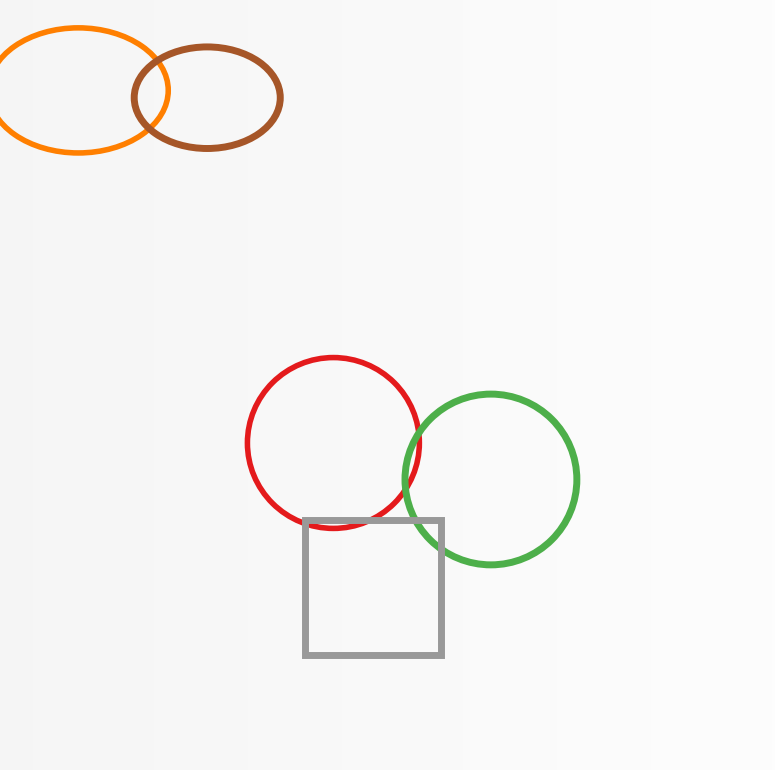[{"shape": "circle", "thickness": 2, "radius": 0.55, "center": [0.43, 0.425]}, {"shape": "circle", "thickness": 2.5, "radius": 0.55, "center": [0.633, 0.377]}, {"shape": "oval", "thickness": 2, "radius": 0.58, "center": [0.101, 0.883]}, {"shape": "oval", "thickness": 2.5, "radius": 0.47, "center": [0.267, 0.873]}, {"shape": "square", "thickness": 2.5, "radius": 0.44, "center": [0.481, 0.237]}]